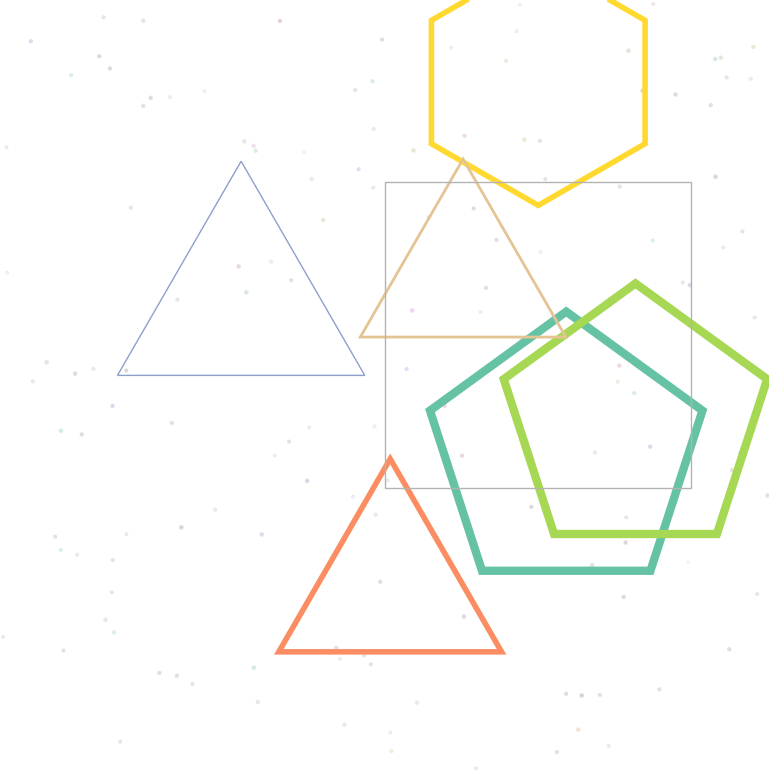[{"shape": "pentagon", "thickness": 3, "radius": 0.93, "center": [0.735, 0.409]}, {"shape": "triangle", "thickness": 2, "radius": 0.84, "center": [0.507, 0.237]}, {"shape": "triangle", "thickness": 0.5, "radius": 0.93, "center": [0.313, 0.605]}, {"shape": "pentagon", "thickness": 3, "radius": 0.9, "center": [0.825, 0.452]}, {"shape": "hexagon", "thickness": 2, "radius": 0.8, "center": [0.699, 0.893]}, {"shape": "triangle", "thickness": 1, "radius": 0.77, "center": [0.601, 0.639]}, {"shape": "square", "thickness": 0.5, "radius": 0.99, "center": [0.698, 0.565]}]